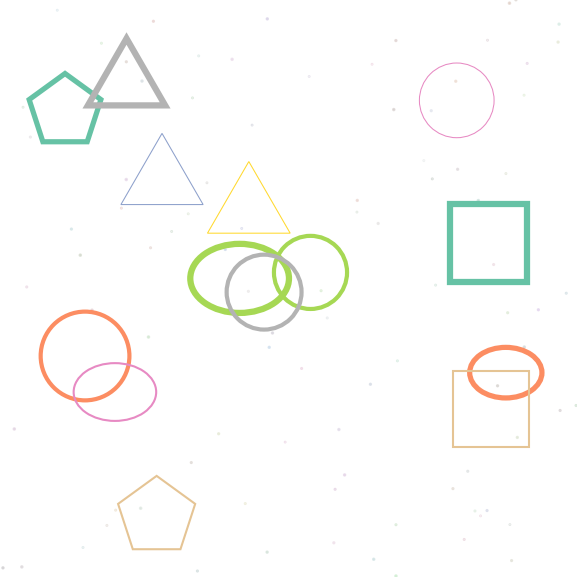[{"shape": "square", "thickness": 3, "radius": 0.33, "center": [0.845, 0.578]}, {"shape": "pentagon", "thickness": 2.5, "radius": 0.33, "center": [0.113, 0.807]}, {"shape": "circle", "thickness": 2, "radius": 0.38, "center": [0.147, 0.383]}, {"shape": "oval", "thickness": 2.5, "radius": 0.31, "center": [0.876, 0.354]}, {"shape": "triangle", "thickness": 0.5, "radius": 0.41, "center": [0.281, 0.686]}, {"shape": "circle", "thickness": 0.5, "radius": 0.32, "center": [0.791, 0.825]}, {"shape": "oval", "thickness": 1, "radius": 0.36, "center": [0.199, 0.32]}, {"shape": "circle", "thickness": 2, "radius": 0.32, "center": [0.538, 0.527]}, {"shape": "oval", "thickness": 3, "radius": 0.43, "center": [0.415, 0.517]}, {"shape": "triangle", "thickness": 0.5, "radius": 0.41, "center": [0.431, 0.637]}, {"shape": "square", "thickness": 1, "radius": 0.33, "center": [0.851, 0.29]}, {"shape": "pentagon", "thickness": 1, "radius": 0.35, "center": [0.271, 0.105]}, {"shape": "circle", "thickness": 2, "radius": 0.32, "center": [0.457, 0.493]}, {"shape": "triangle", "thickness": 3, "radius": 0.39, "center": [0.219, 0.855]}]